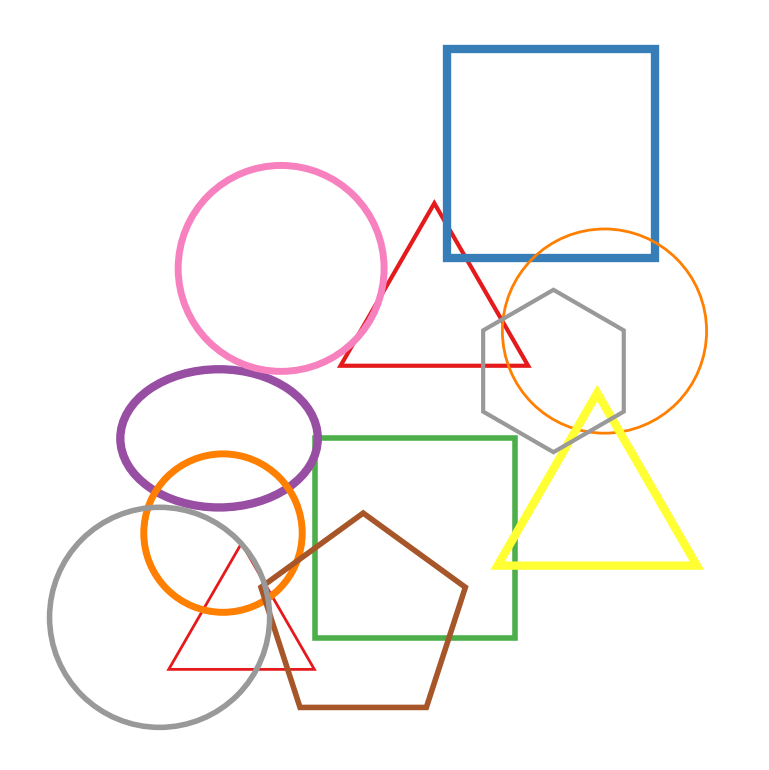[{"shape": "triangle", "thickness": 1, "radius": 0.55, "center": [0.314, 0.185]}, {"shape": "triangle", "thickness": 1.5, "radius": 0.7, "center": [0.564, 0.595]}, {"shape": "square", "thickness": 3, "radius": 0.68, "center": [0.715, 0.801]}, {"shape": "square", "thickness": 2, "radius": 0.65, "center": [0.539, 0.301]}, {"shape": "oval", "thickness": 3, "radius": 0.64, "center": [0.284, 0.431]}, {"shape": "circle", "thickness": 1, "radius": 0.66, "center": [0.785, 0.57]}, {"shape": "circle", "thickness": 2.5, "radius": 0.51, "center": [0.29, 0.308]}, {"shape": "triangle", "thickness": 3, "radius": 0.75, "center": [0.776, 0.34]}, {"shape": "pentagon", "thickness": 2, "radius": 0.7, "center": [0.472, 0.194]}, {"shape": "circle", "thickness": 2.5, "radius": 0.67, "center": [0.365, 0.651]}, {"shape": "hexagon", "thickness": 1.5, "radius": 0.53, "center": [0.719, 0.518]}, {"shape": "circle", "thickness": 2, "radius": 0.71, "center": [0.207, 0.198]}]